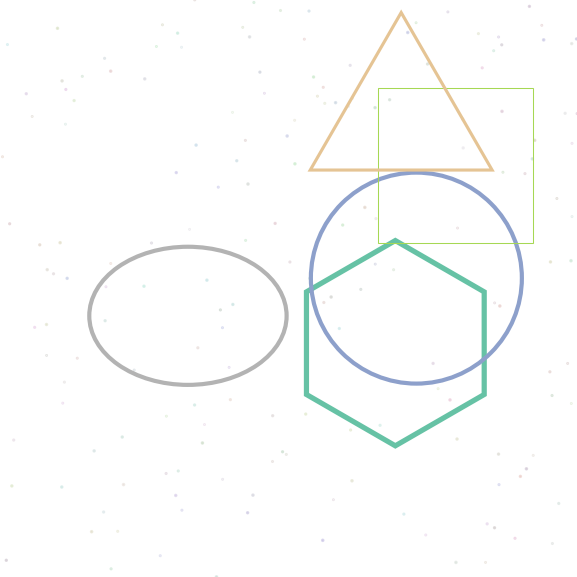[{"shape": "hexagon", "thickness": 2.5, "radius": 0.89, "center": [0.685, 0.405]}, {"shape": "circle", "thickness": 2, "radius": 0.91, "center": [0.721, 0.518]}, {"shape": "square", "thickness": 0.5, "radius": 0.67, "center": [0.788, 0.712]}, {"shape": "triangle", "thickness": 1.5, "radius": 0.91, "center": [0.695, 0.796]}, {"shape": "oval", "thickness": 2, "radius": 0.85, "center": [0.325, 0.452]}]